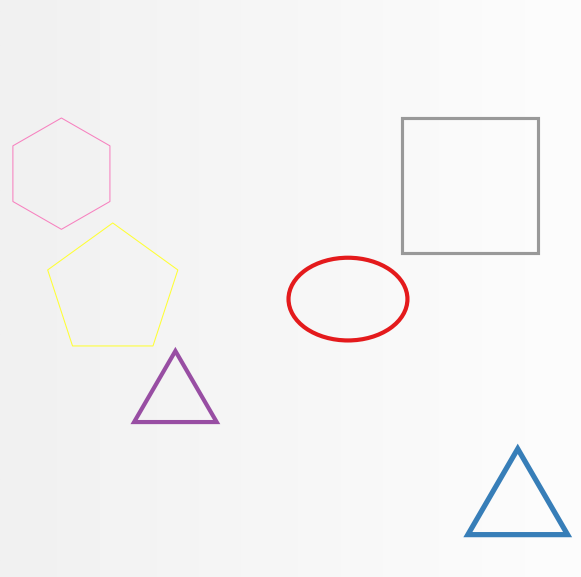[{"shape": "oval", "thickness": 2, "radius": 0.51, "center": [0.599, 0.481]}, {"shape": "triangle", "thickness": 2.5, "radius": 0.5, "center": [0.891, 0.123]}, {"shape": "triangle", "thickness": 2, "radius": 0.41, "center": [0.302, 0.309]}, {"shape": "pentagon", "thickness": 0.5, "radius": 0.59, "center": [0.194, 0.495]}, {"shape": "hexagon", "thickness": 0.5, "radius": 0.48, "center": [0.106, 0.698]}, {"shape": "square", "thickness": 1.5, "radius": 0.58, "center": [0.808, 0.678]}]